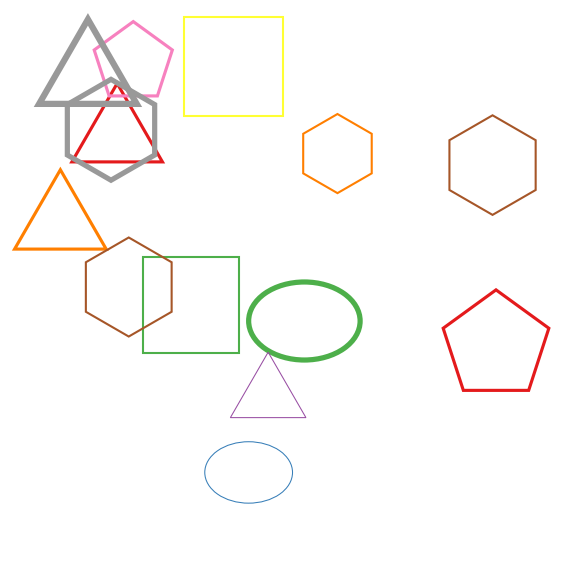[{"shape": "triangle", "thickness": 1.5, "radius": 0.45, "center": [0.203, 0.764]}, {"shape": "pentagon", "thickness": 1.5, "radius": 0.48, "center": [0.859, 0.401]}, {"shape": "oval", "thickness": 0.5, "radius": 0.38, "center": [0.431, 0.181]}, {"shape": "oval", "thickness": 2.5, "radius": 0.48, "center": [0.527, 0.443]}, {"shape": "square", "thickness": 1, "radius": 0.41, "center": [0.331, 0.471]}, {"shape": "triangle", "thickness": 0.5, "radius": 0.38, "center": [0.464, 0.314]}, {"shape": "hexagon", "thickness": 1, "radius": 0.34, "center": [0.584, 0.733]}, {"shape": "triangle", "thickness": 1.5, "radius": 0.46, "center": [0.105, 0.614]}, {"shape": "square", "thickness": 1, "radius": 0.43, "center": [0.404, 0.884]}, {"shape": "hexagon", "thickness": 1, "radius": 0.43, "center": [0.853, 0.713]}, {"shape": "hexagon", "thickness": 1, "radius": 0.43, "center": [0.223, 0.502]}, {"shape": "pentagon", "thickness": 1.5, "radius": 0.36, "center": [0.231, 0.891]}, {"shape": "hexagon", "thickness": 2.5, "radius": 0.44, "center": [0.192, 0.774]}, {"shape": "triangle", "thickness": 3, "radius": 0.49, "center": [0.152, 0.868]}]